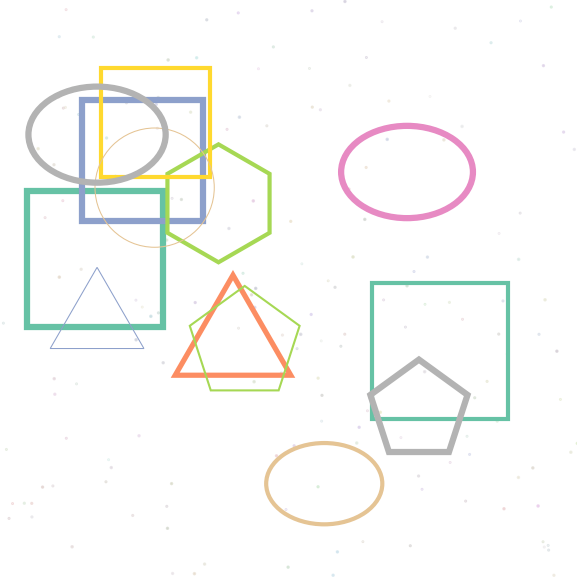[{"shape": "square", "thickness": 2, "radius": 0.59, "center": [0.762, 0.391]}, {"shape": "square", "thickness": 3, "radius": 0.59, "center": [0.164, 0.551]}, {"shape": "triangle", "thickness": 2.5, "radius": 0.58, "center": [0.403, 0.407]}, {"shape": "square", "thickness": 3, "radius": 0.52, "center": [0.247, 0.721]}, {"shape": "triangle", "thickness": 0.5, "radius": 0.47, "center": [0.168, 0.442]}, {"shape": "oval", "thickness": 3, "radius": 0.57, "center": [0.705, 0.701]}, {"shape": "pentagon", "thickness": 1, "radius": 0.5, "center": [0.424, 0.404]}, {"shape": "hexagon", "thickness": 2, "radius": 0.51, "center": [0.378, 0.647]}, {"shape": "square", "thickness": 2, "radius": 0.47, "center": [0.27, 0.786]}, {"shape": "circle", "thickness": 0.5, "radius": 0.52, "center": [0.268, 0.674]}, {"shape": "oval", "thickness": 2, "radius": 0.5, "center": [0.561, 0.162]}, {"shape": "oval", "thickness": 3, "radius": 0.59, "center": [0.168, 0.766]}, {"shape": "pentagon", "thickness": 3, "radius": 0.44, "center": [0.725, 0.288]}]